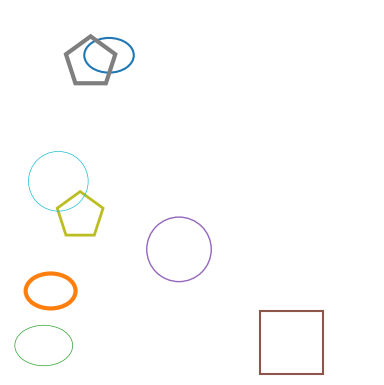[{"shape": "oval", "thickness": 1.5, "radius": 0.32, "center": [0.283, 0.856]}, {"shape": "oval", "thickness": 3, "radius": 0.32, "center": [0.132, 0.244]}, {"shape": "oval", "thickness": 0.5, "radius": 0.38, "center": [0.114, 0.103]}, {"shape": "circle", "thickness": 1, "radius": 0.42, "center": [0.465, 0.352]}, {"shape": "square", "thickness": 1.5, "radius": 0.41, "center": [0.757, 0.11]}, {"shape": "pentagon", "thickness": 3, "radius": 0.34, "center": [0.235, 0.838]}, {"shape": "pentagon", "thickness": 2, "radius": 0.31, "center": [0.208, 0.44]}, {"shape": "circle", "thickness": 0.5, "radius": 0.39, "center": [0.152, 0.529]}]